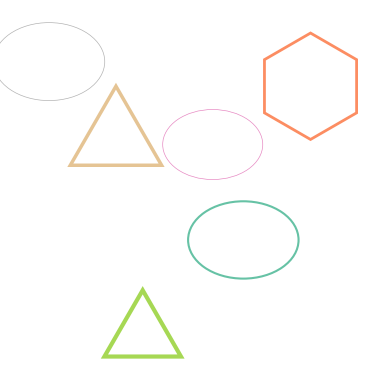[{"shape": "oval", "thickness": 1.5, "radius": 0.72, "center": [0.632, 0.377]}, {"shape": "hexagon", "thickness": 2, "radius": 0.69, "center": [0.807, 0.776]}, {"shape": "oval", "thickness": 0.5, "radius": 0.65, "center": [0.552, 0.625]}, {"shape": "triangle", "thickness": 3, "radius": 0.57, "center": [0.371, 0.131]}, {"shape": "triangle", "thickness": 2.5, "radius": 0.68, "center": [0.301, 0.639]}, {"shape": "oval", "thickness": 0.5, "radius": 0.72, "center": [0.127, 0.84]}]